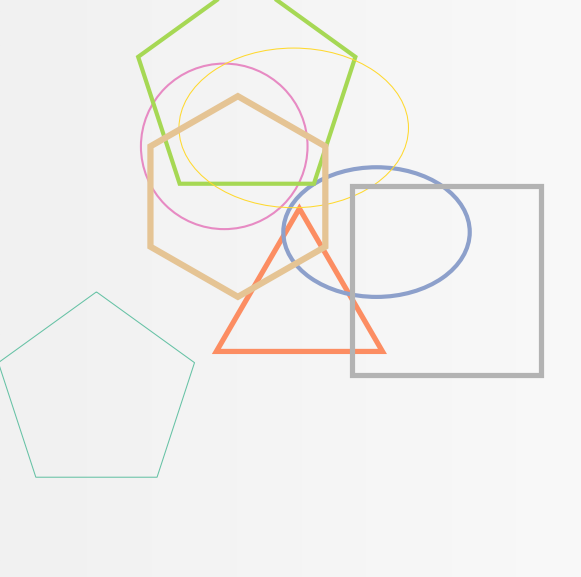[{"shape": "pentagon", "thickness": 0.5, "radius": 0.89, "center": [0.166, 0.316]}, {"shape": "triangle", "thickness": 2.5, "radius": 0.82, "center": [0.515, 0.473]}, {"shape": "oval", "thickness": 2, "radius": 0.8, "center": [0.648, 0.597]}, {"shape": "circle", "thickness": 1, "radius": 0.72, "center": [0.386, 0.746]}, {"shape": "pentagon", "thickness": 2, "radius": 0.98, "center": [0.425, 0.84]}, {"shape": "oval", "thickness": 0.5, "radius": 0.99, "center": [0.505, 0.778]}, {"shape": "hexagon", "thickness": 3, "radius": 0.87, "center": [0.409, 0.659]}, {"shape": "square", "thickness": 2.5, "radius": 0.82, "center": [0.768, 0.514]}]